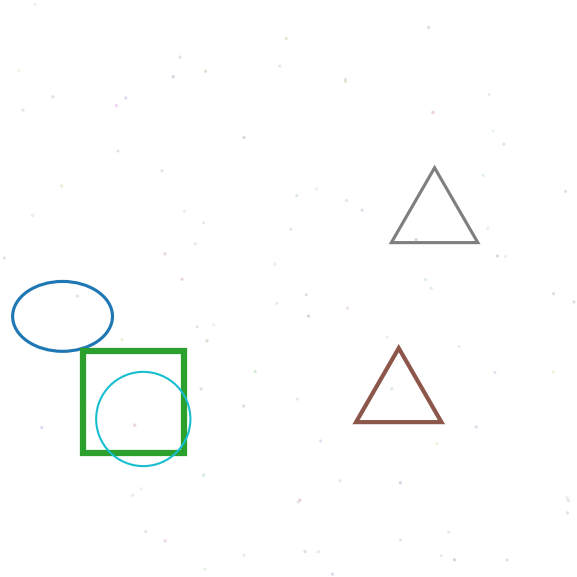[{"shape": "oval", "thickness": 1.5, "radius": 0.43, "center": [0.108, 0.451]}, {"shape": "square", "thickness": 3, "radius": 0.44, "center": [0.231, 0.304]}, {"shape": "triangle", "thickness": 2, "radius": 0.43, "center": [0.69, 0.311]}, {"shape": "triangle", "thickness": 1.5, "radius": 0.43, "center": [0.753, 0.622]}, {"shape": "circle", "thickness": 1, "radius": 0.41, "center": [0.248, 0.274]}]